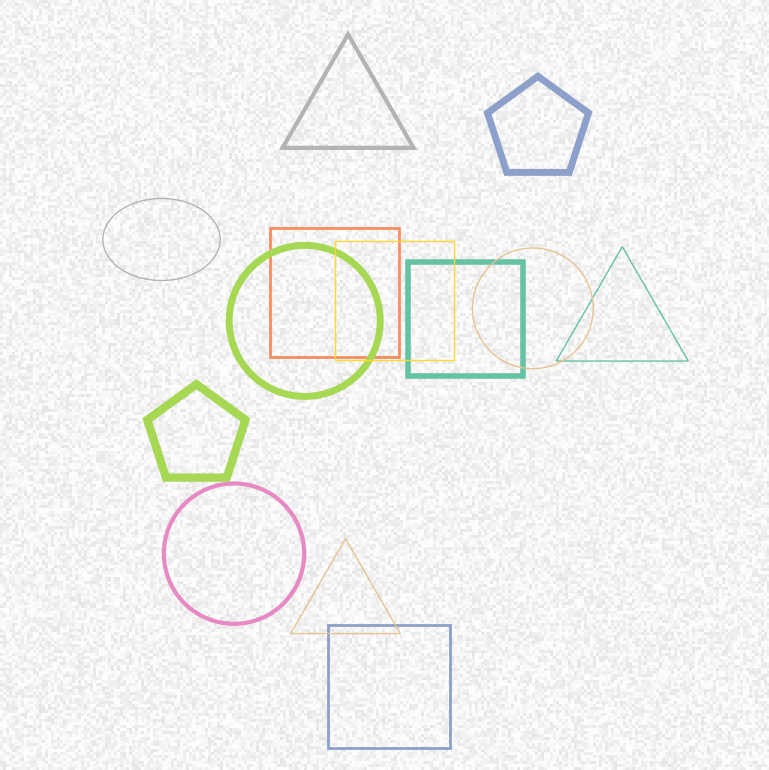[{"shape": "triangle", "thickness": 0.5, "radius": 0.5, "center": [0.808, 0.581]}, {"shape": "square", "thickness": 2, "radius": 0.37, "center": [0.604, 0.586]}, {"shape": "square", "thickness": 1, "radius": 0.42, "center": [0.435, 0.62]}, {"shape": "pentagon", "thickness": 2.5, "radius": 0.34, "center": [0.699, 0.832]}, {"shape": "square", "thickness": 1, "radius": 0.4, "center": [0.505, 0.108]}, {"shape": "circle", "thickness": 1.5, "radius": 0.46, "center": [0.304, 0.281]}, {"shape": "circle", "thickness": 2.5, "radius": 0.49, "center": [0.396, 0.583]}, {"shape": "pentagon", "thickness": 3, "radius": 0.34, "center": [0.255, 0.434]}, {"shape": "square", "thickness": 0.5, "radius": 0.39, "center": [0.512, 0.609]}, {"shape": "triangle", "thickness": 0.5, "radius": 0.41, "center": [0.449, 0.218]}, {"shape": "circle", "thickness": 0.5, "radius": 0.39, "center": [0.692, 0.6]}, {"shape": "triangle", "thickness": 1.5, "radius": 0.49, "center": [0.452, 0.857]}, {"shape": "oval", "thickness": 0.5, "radius": 0.38, "center": [0.21, 0.689]}]